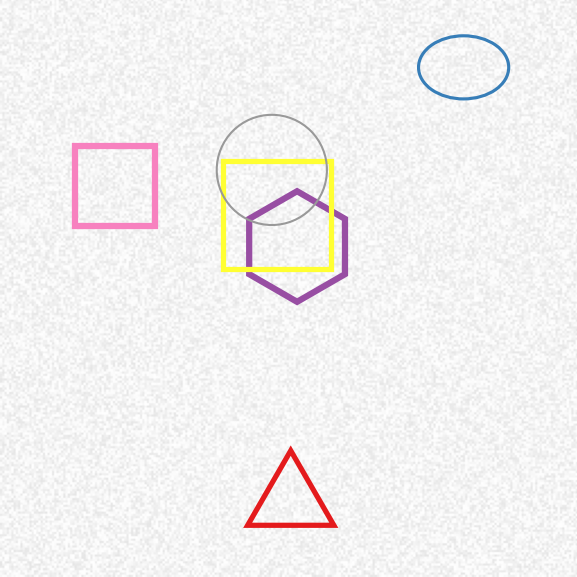[{"shape": "triangle", "thickness": 2.5, "radius": 0.43, "center": [0.503, 0.133]}, {"shape": "oval", "thickness": 1.5, "radius": 0.39, "center": [0.803, 0.883]}, {"shape": "hexagon", "thickness": 3, "radius": 0.48, "center": [0.514, 0.572]}, {"shape": "square", "thickness": 2.5, "radius": 0.47, "center": [0.479, 0.628]}, {"shape": "square", "thickness": 3, "radius": 0.35, "center": [0.199, 0.676]}, {"shape": "circle", "thickness": 1, "radius": 0.48, "center": [0.471, 0.705]}]